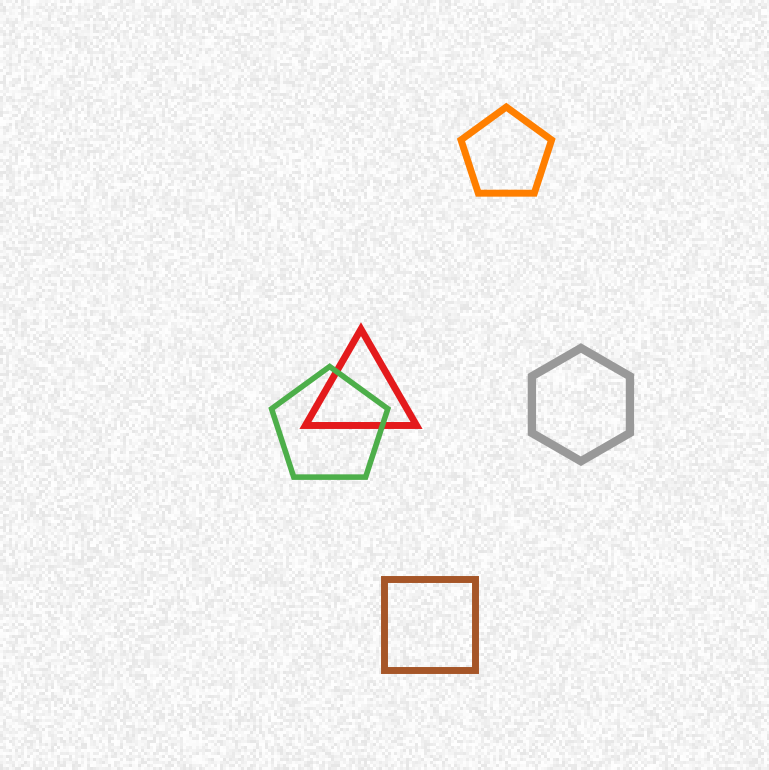[{"shape": "triangle", "thickness": 2.5, "radius": 0.42, "center": [0.469, 0.489]}, {"shape": "pentagon", "thickness": 2, "radius": 0.4, "center": [0.428, 0.445]}, {"shape": "pentagon", "thickness": 2.5, "radius": 0.31, "center": [0.658, 0.799]}, {"shape": "square", "thickness": 2.5, "radius": 0.29, "center": [0.557, 0.189]}, {"shape": "hexagon", "thickness": 3, "radius": 0.37, "center": [0.754, 0.475]}]